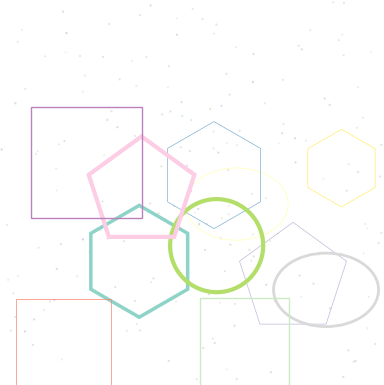[{"shape": "hexagon", "thickness": 2.5, "radius": 0.73, "center": [0.362, 0.321]}, {"shape": "oval", "thickness": 0.5, "radius": 0.67, "center": [0.615, 0.47]}, {"shape": "pentagon", "thickness": 0.5, "radius": 0.73, "center": [0.761, 0.276]}, {"shape": "square", "thickness": 0.5, "radius": 0.62, "center": [0.166, 0.1]}, {"shape": "hexagon", "thickness": 0.5, "radius": 0.7, "center": [0.556, 0.545]}, {"shape": "circle", "thickness": 3, "radius": 0.6, "center": [0.563, 0.362]}, {"shape": "pentagon", "thickness": 3, "radius": 0.72, "center": [0.368, 0.501]}, {"shape": "oval", "thickness": 2, "radius": 0.68, "center": [0.847, 0.247]}, {"shape": "square", "thickness": 1, "radius": 0.72, "center": [0.225, 0.578]}, {"shape": "square", "thickness": 1, "radius": 0.58, "center": [0.635, 0.111]}, {"shape": "hexagon", "thickness": 0.5, "radius": 0.5, "center": [0.887, 0.563]}]